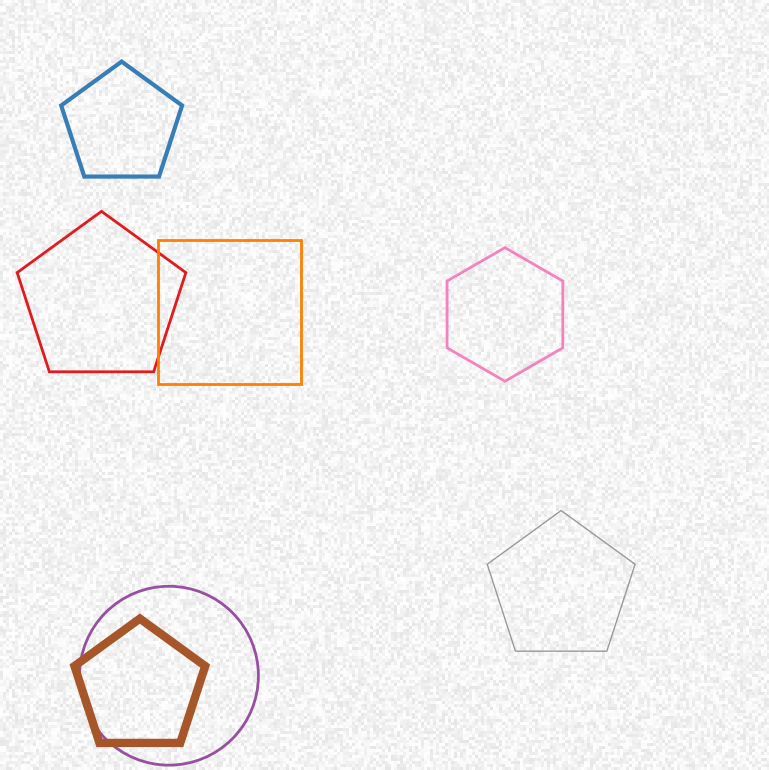[{"shape": "pentagon", "thickness": 1, "radius": 0.58, "center": [0.132, 0.61]}, {"shape": "pentagon", "thickness": 1.5, "radius": 0.41, "center": [0.158, 0.837]}, {"shape": "circle", "thickness": 1, "radius": 0.58, "center": [0.219, 0.122]}, {"shape": "square", "thickness": 1, "radius": 0.47, "center": [0.298, 0.595]}, {"shape": "pentagon", "thickness": 3, "radius": 0.45, "center": [0.182, 0.107]}, {"shape": "hexagon", "thickness": 1, "radius": 0.43, "center": [0.656, 0.592]}, {"shape": "pentagon", "thickness": 0.5, "radius": 0.5, "center": [0.729, 0.236]}]